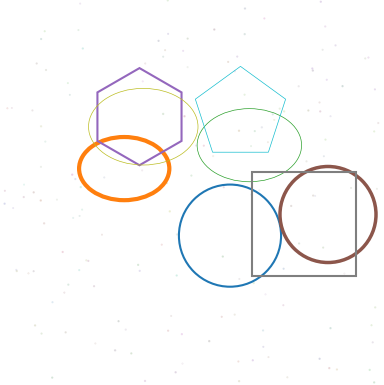[{"shape": "circle", "thickness": 1.5, "radius": 0.66, "center": [0.597, 0.388]}, {"shape": "oval", "thickness": 3, "radius": 0.59, "center": [0.323, 0.562]}, {"shape": "oval", "thickness": 0.5, "radius": 0.68, "center": [0.648, 0.623]}, {"shape": "hexagon", "thickness": 1.5, "radius": 0.63, "center": [0.362, 0.697]}, {"shape": "circle", "thickness": 2.5, "radius": 0.62, "center": [0.852, 0.443]}, {"shape": "square", "thickness": 1.5, "radius": 0.67, "center": [0.789, 0.418]}, {"shape": "oval", "thickness": 0.5, "radius": 0.71, "center": [0.372, 0.671]}, {"shape": "pentagon", "thickness": 0.5, "radius": 0.62, "center": [0.625, 0.704]}]